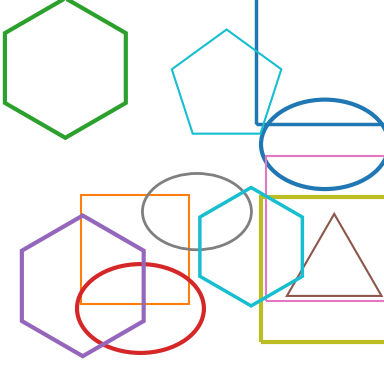[{"shape": "oval", "thickness": 3, "radius": 0.83, "center": [0.844, 0.625]}, {"shape": "square", "thickness": 2.5, "radius": 0.91, "center": [0.848, 0.859]}, {"shape": "square", "thickness": 1.5, "radius": 0.71, "center": [0.351, 0.351]}, {"shape": "hexagon", "thickness": 3, "radius": 0.91, "center": [0.17, 0.823]}, {"shape": "oval", "thickness": 3, "radius": 0.82, "center": [0.365, 0.199]}, {"shape": "hexagon", "thickness": 3, "radius": 0.91, "center": [0.215, 0.258]}, {"shape": "triangle", "thickness": 1.5, "radius": 0.71, "center": [0.868, 0.302]}, {"shape": "square", "thickness": 1.5, "radius": 0.94, "center": [0.878, 0.407]}, {"shape": "oval", "thickness": 2, "radius": 0.71, "center": [0.512, 0.45]}, {"shape": "square", "thickness": 3, "radius": 0.94, "center": [0.866, 0.3]}, {"shape": "hexagon", "thickness": 2.5, "radius": 0.77, "center": [0.652, 0.359]}, {"shape": "pentagon", "thickness": 1.5, "radius": 0.75, "center": [0.589, 0.774]}]